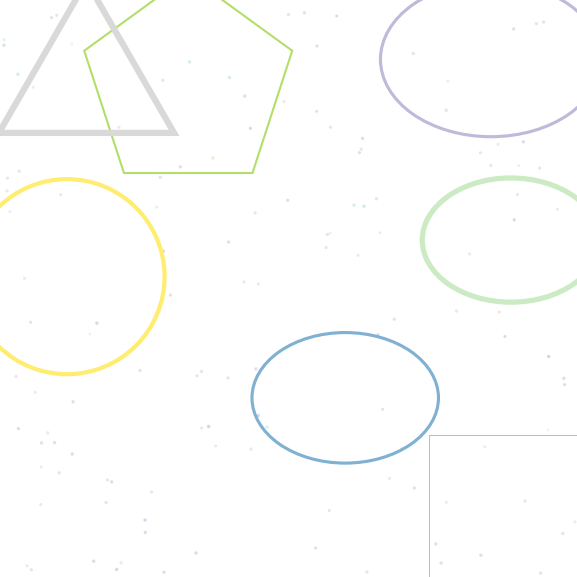[{"shape": "square", "thickness": 0.5, "radius": 0.68, "center": [0.88, 0.11]}, {"shape": "oval", "thickness": 1.5, "radius": 0.96, "center": [0.85, 0.896]}, {"shape": "oval", "thickness": 1.5, "radius": 0.81, "center": [0.598, 0.31]}, {"shape": "pentagon", "thickness": 1, "radius": 0.95, "center": [0.326, 0.853]}, {"shape": "triangle", "thickness": 3, "radius": 0.88, "center": [0.15, 0.857]}, {"shape": "oval", "thickness": 2.5, "radius": 0.77, "center": [0.885, 0.583]}, {"shape": "circle", "thickness": 2, "radius": 0.84, "center": [0.116, 0.52]}]